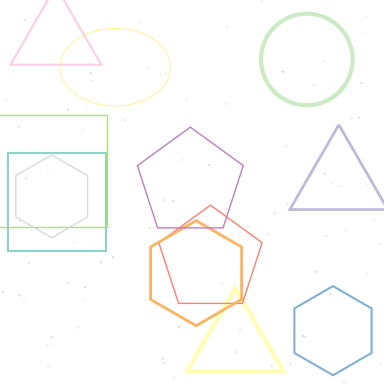[{"shape": "square", "thickness": 1.5, "radius": 0.64, "center": [0.147, 0.476]}, {"shape": "triangle", "thickness": 3, "radius": 0.72, "center": [0.611, 0.108]}, {"shape": "triangle", "thickness": 2, "radius": 0.73, "center": [0.88, 0.529]}, {"shape": "pentagon", "thickness": 1, "radius": 0.71, "center": [0.547, 0.326]}, {"shape": "hexagon", "thickness": 1.5, "radius": 0.58, "center": [0.865, 0.141]}, {"shape": "hexagon", "thickness": 2, "radius": 0.68, "center": [0.509, 0.29]}, {"shape": "square", "thickness": 1, "radius": 0.73, "center": [0.133, 0.557]}, {"shape": "triangle", "thickness": 1.5, "radius": 0.68, "center": [0.145, 0.9]}, {"shape": "hexagon", "thickness": 1, "radius": 0.54, "center": [0.134, 0.49]}, {"shape": "pentagon", "thickness": 1, "radius": 0.72, "center": [0.494, 0.525]}, {"shape": "circle", "thickness": 3, "radius": 0.59, "center": [0.797, 0.846]}, {"shape": "oval", "thickness": 0.5, "radius": 0.72, "center": [0.3, 0.825]}]